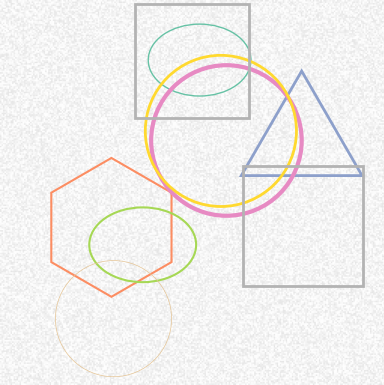[{"shape": "oval", "thickness": 1, "radius": 0.67, "center": [0.518, 0.844]}, {"shape": "hexagon", "thickness": 1.5, "radius": 0.9, "center": [0.289, 0.409]}, {"shape": "triangle", "thickness": 2, "radius": 0.91, "center": [0.784, 0.634]}, {"shape": "circle", "thickness": 3, "radius": 0.98, "center": [0.588, 0.635]}, {"shape": "oval", "thickness": 1.5, "radius": 0.69, "center": [0.371, 0.364]}, {"shape": "circle", "thickness": 2, "radius": 0.98, "center": [0.574, 0.66]}, {"shape": "circle", "thickness": 0.5, "radius": 0.75, "center": [0.295, 0.172]}, {"shape": "square", "thickness": 2, "radius": 0.74, "center": [0.498, 0.841]}, {"shape": "square", "thickness": 2, "radius": 0.78, "center": [0.788, 0.412]}]